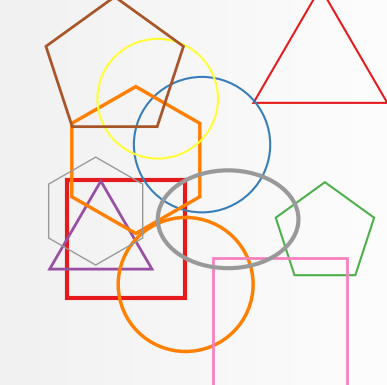[{"shape": "triangle", "thickness": 1.5, "radius": 1.0, "center": [0.827, 0.833]}, {"shape": "square", "thickness": 3, "radius": 0.77, "center": [0.325, 0.379]}, {"shape": "circle", "thickness": 1.5, "radius": 0.88, "center": [0.521, 0.624]}, {"shape": "pentagon", "thickness": 1.5, "radius": 0.67, "center": [0.839, 0.393]}, {"shape": "triangle", "thickness": 2, "radius": 0.76, "center": [0.26, 0.377]}, {"shape": "circle", "thickness": 2.5, "radius": 0.87, "center": [0.479, 0.261]}, {"shape": "hexagon", "thickness": 2.5, "radius": 0.95, "center": [0.35, 0.584]}, {"shape": "circle", "thickness": 1.5, "radius": 0.78, "center": [0.407, 0.744]}, {"shape": "pentagon", "thickness": 2, "radius": 0.93, "center": [0.296, 0.822]}, {"shape": "square", "thickness": 2, "radius": 0.86, "center": [0.722, 0.157]}, {"shape": "oval", "thickness": 3, "radius": 0.91, "center": [0.589, 0.43]}, {"shape": "hexagon", "thickness": 1, "radius": 0.7, "center": [0.247, 0.452]}]